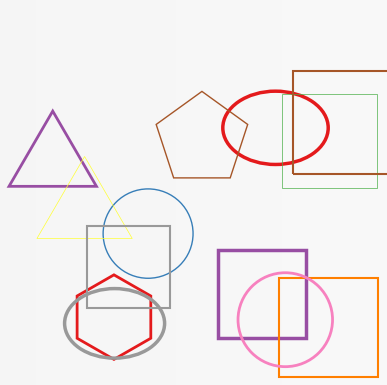[{"shape": "hexagon", "thickness": 2, "radius": 0.55, "center": [0.294, 0.176]}, {"shape": "oval", "thickness": 2.5, "radius": 0.68, "center": [0.711, 0.668]}, {"shape": "circle", "thickness": 1, "radius": 0.58, "center": [0.382, 0.393]}, {"shape": "square", "thickness": 0.5, "radius": 0.61, "center": [0.85, 0.634]}, {"shape": "square", "thickness": 2.5, "radius": 0.57, "center": [0.676, 0.236]}, {"shape": "triangle", "thickness": 2, "radius": 0.65, "center": [0.136, 0.581]}, {"shape": "square", "thickness": 1.5, "radius": 0.64, "center": [0.847, 0.149]}, {"shape": "triangle", "thickness": 0.5, "radius": 0.71, "center": [0.218, 0.451]}, {"shape": "pentagon", "thickness": 1, "radius": 0.62, "center": [0.521, 0.638]}, {"shape": "square", "thickness": 1.5, "radius": 0.67, "center": [0.891, 0.681]}, {"shape": "circle", "thickness": 2, "radius": 0.61, "center": [0.736, 0.17]}, {"shape": "square", "thickness": 1.5, "radius": 0.53, "center": [0.332, 0.306]}, {"shape": "oval", "thickness": 2.5, "radius": 0.65, "center": [0.296, 0.16]}]